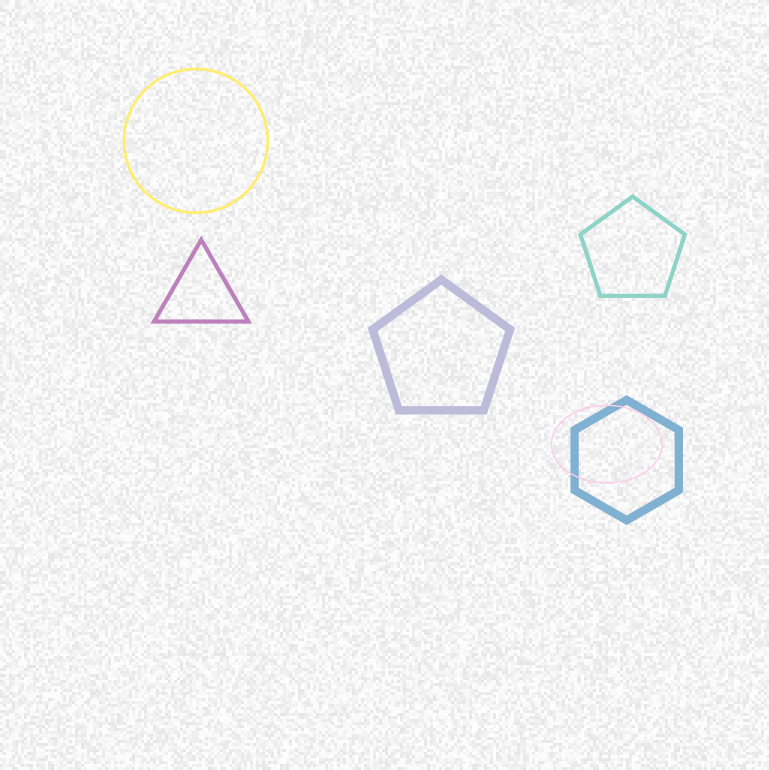[{"shape": "pentagon", "thickness": 1.5, "radius": 0.36, "center": [0.822, 0.673]}, {"shape": "pentagon", "thickness": 3, "radius": 0.47, "center": [0.573, 0.543]}, {"shape": "hexagon", "thickness": 3, "radius": 0.39, "center": [0.814, 0.402]}, {"shape": "oval", "thickness": 0.5, "radius": 0.36, "center": [0.788, 0.423]}, {"shape": "triangle", "thickness": 1.5, "radius": 0.35, "center": [0.261, 0.618]}, {"shape": "circle", "thickness": 1, "radius": 0.47, "center": [0.254, 0.817]}]